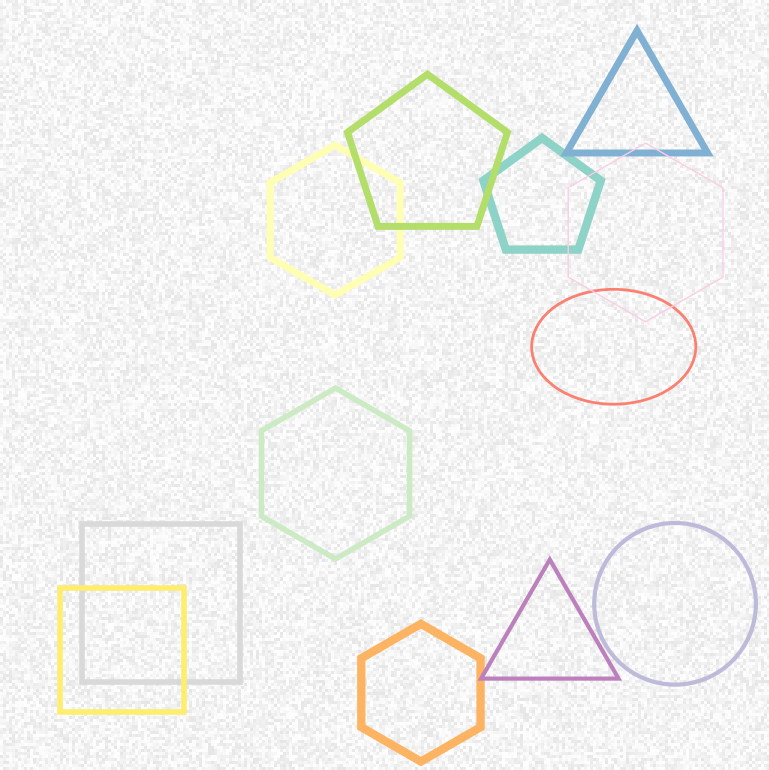[{"shape": "pentagon", "thickness": 3, "radius": 0.4, "center": [0.704, 0.741]}, {"shape": "hexagon", "thickness": 2.5, "radius": 0.49, "center": [0.435, 0.714]}, {"shape": "circle", "thickness": 1.5, "radius": 0.52, "center": [0.877, 0.216]}, {"shape": "oval", "thickness": 1, "radius": 0.53, "center": [0.797, 0.55]}, {"shape": "triangle", "thickness": 2.5, "radius": 0.53, "center": [0.827, 0.854]}, {"shape": "hexagon", "thickness": 3, "radius": 0.45, "center": [0.547, 0.1]}, {"shape": "pentagon", "thickness": 2.5, "radius": 0.55, "center": [0.555, 0.794]}, {"shape": "hexagon", "thickness": 0.5, "radius": 0.58, "center": [0.838, 0.698]}, {"shape": "square", "thickness": 2, "radius": 0.51, "center": [0.209, 0.217]}, {"shape": "triangle", "thickness": 1.5, "radius": 0.52, "center": [0.714, 0.17]}, {"shape": "hexagon", "thickness": 2, "radius": 0.55, "center": [0.436, 0.385]}, {"shape": "square", "thickness": 2, "radius": 0.4, "center": [0.158, 0.156]}]